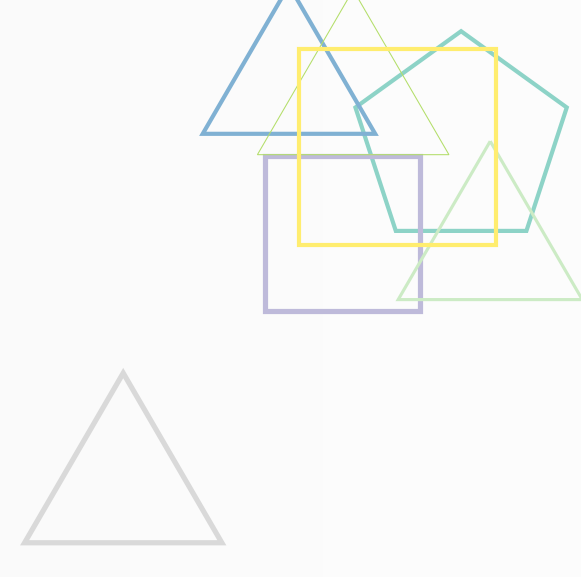[{"shape": "pentagon", "thickness": 2, "radius": 0.96, "center": [0.793, 0.754]}, {"shape": "square", "thickness": 2.5, "radius": 0.67, "center": [0.589, 0.595]}, {"shape": "triangle", "thickness": 2, "radius": 0.86, "center": [0.497, 0.853]}, {"shape": "triangle", "thickness": 0.5, "radius": 0.95, "center": [0.608, 0.826]}, {"shape": "triangle", "thickness": 2.5, "radius": 0.98, "center": [0.212, 0.157]}, {"shape": "triangle", "thickness": 1.5, "radius": 0.91, "center": [0.843, 0.572]}, {"shape": "square", "thickness": 2, "radius": 0.85, "center": [0.683, 0.744]}]